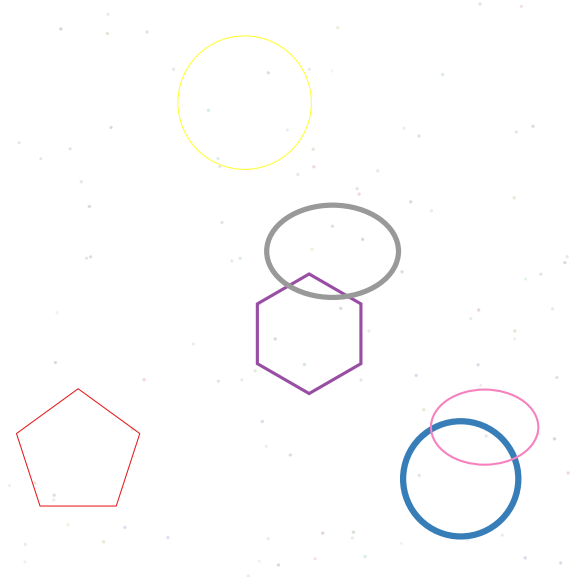[{"shape": "pentagon", "thickness": 0.5, "radius": 0.56, "center": [0.135, 0.214]}, {"shape": "circle", "thickness": 3, "radius": 0.5, "center": [0.798, 0.17]}, {"shape": "hexagon", "thickness": 1.5, "radius": 0.52, "center": [0.535, 0.421]}, {"shape": "circle", "thickness": 0.5, "radius": 0.58, "center": [0.424, 0.821]}, {"shape": "oval", "thickness": 1, "radius": 0.46, "center": [0.839, 0.26]}, {"shape": "oval", "thickness": 2.5, "radius": 0.57, "center": [0.576, 0.564]}]